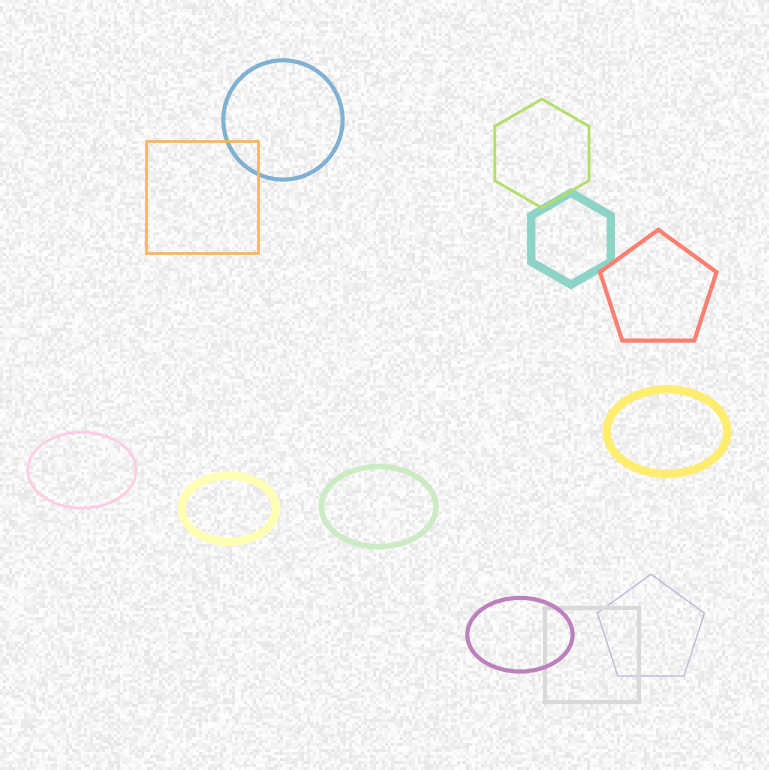[{"shape": "hexagon", "thickness": 3, "radius": 0.3, "center": [0.742, 0.69]}, {"shape": "oval", "thickness": 3, "radius": 0.31, "center": [0.297, 0.339]}, {"shape": "pentagon", "thickness": 0.5, "radius": 0.37, "center": [0.845, 0.181]}, {"shape": "pentagon", "thickness": 1.5, "radius": 0.4, "center": [0.855, 0.622]}, {"shape": "circle", "thickness": 1.5, "radius": 0.39, "center": [0.367, 0.844]}, {"shape": "square", "thickness": 1, "radius": 0.36, "center": [0.262, 0.744]}, {"shape": "hexagon", "thickness": 1, "radius": 0.35, "center": [0.704, 0.801]}, {"shape": "oval", "thickness": 1, "radius": 0.35, "center": [0.106, 0.389]}, {"shape": "square", "thickness": 1.5, "radius": 0.31, "center": [0.769, 0.149]}, {"shape": "oval", "thickness": 1.5, "radius": 0.34, "center": [0.675, 0.176]}, {"shape": "oval", "thickness": 2, "radius": 0.37, "center": [0.492, 0.342]}, {"shape": "oval", "thickness": 3, "radius": 0.39, "center": [0.866, 0.439]}]